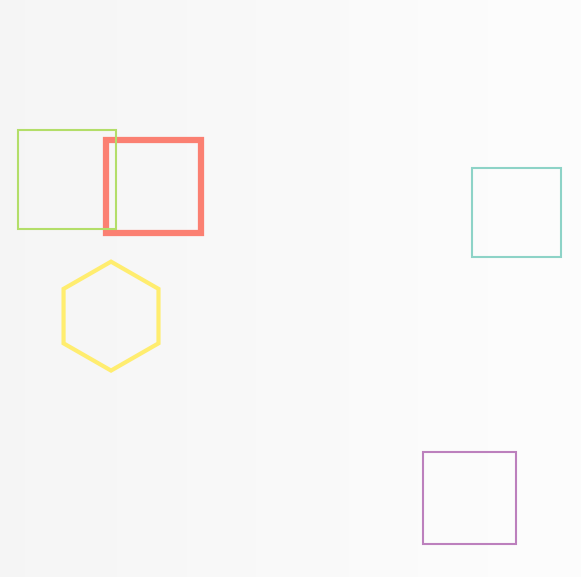[{"shape": "square", "thickness": 1, "radius": 0.38, "center": [0.888, 0.632]}, {"shape": "square", "thickness": 3, "radius": 0.41, "center": [0.264, 0.676]}, {"shape": "square", "thickness": 1, "radius": 0.43, "center": [0.115, 0.688]}, {"shape": "square", "thickness": 1, "radius": 0.4, "center": [0.808, 0.138]}, {"shape": "hexagon", "thickness": 2, "radius": 0.47, "center": [0.191, 0.452]}]